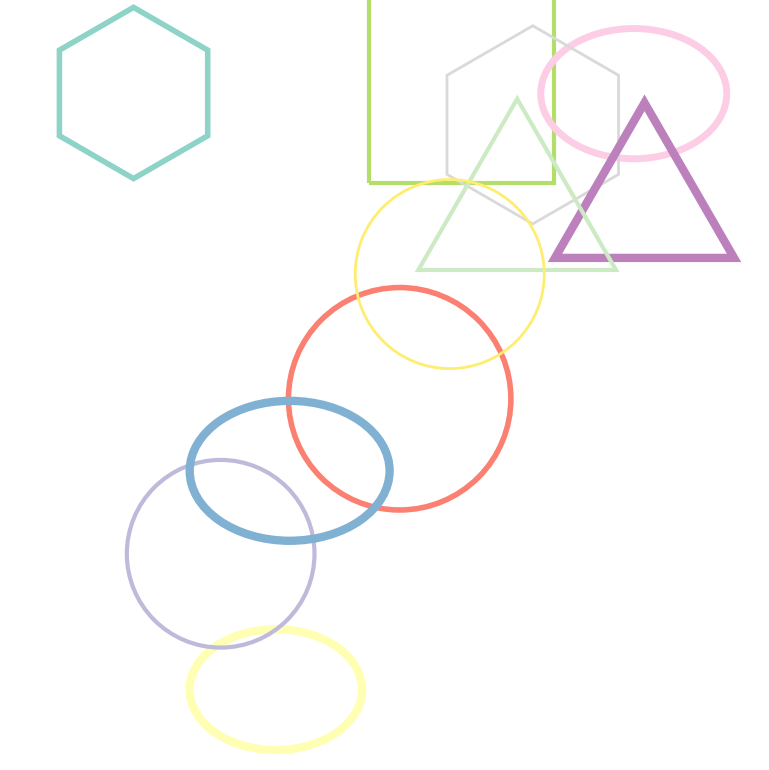[{"shape": "hexagon", "thickness": 2, "radius": 0.56, "center": [0.173, 0.879]}, {"shape": "oval", "thickness": 3, "radius": 0.56, "center": [0.358, 0.104]}, {"shape": "circle", "thickness": 1.5, "radius": 0.61, "center": [0.287, 0.281]}, {"shape": "circle", "thickness": 2, "radius": 0.72, "center": [0.519, 0.482]}, {"shape": "oval", "thickness": 3, "radius": 0.65, "center": [0.376, 0.389]}, {"shape": "square", "thickness": 1.5, "radius": 0.6, "center": [0.599, 0.883]}, {"shape": "oval", "thickness": 2.5, "radius": 0.6, "center": [0.823, 0.878]}, {"shape": "hexagon", "thickness": 1, "radius": 0.64, "center": [0.692, 0.838]}, {"shape": "triangle", "thickness": 3, "radius": 0.67, "center": [0.837, 0.732]}, {"shape": "triangle", "thickness": 1.5, "radius": 0.74, "center": [0.672, 0.723]}, {"shape": "circle", "thickness": 1, "radius": 0.61, "center": [0.584, 0.644]}]